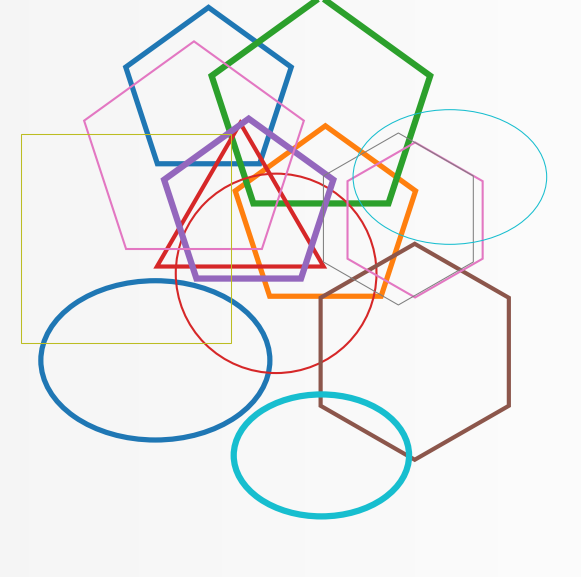[{"shape": "pentagon", "thickness": 2.5, "radius": 0.75, "center": [0.359, 0.837]}, {"shape": "oval", "thickness": 2.5, "radius": 0.99, "center": [0.267, 0.375]}, {"shape": "pentagon", "thickness": 2.5, "radius": 0.82, "center": [0.56, 0.618]}, {"shape": "pentagon", "thickness": 3, "radius": 0.99, "center": [0.552, 0.807]}, {"shape": "triangle", "thickness": 2, "radius": 0.83, "center": [0.413, 0.62]}, {"shape": "circle", "thickness": 1, "radius": 0.86, "center": [0.475, 0.526]}, {"shape": "pentagon", "thickness": 3, "radius": 0.77, "center": [0.428, 0.641]}, {"shape": "hexagon", "thickness": 2, "radius": 0.93, "center": [0.714, 0.39]}, {"shape": "pentagon", "thickness": 1, "radius": 0.99, "center": [0.334, 0.729]}, {"shape": "hexagon", "thickness": 1, "radius": 0.67, "center": [0.714, 0.618]}, {"shape": "hexagon", "thickness": 0.5, "radius": 0.74, "center": [0.685, 0.62]}, {"shape": "square", "thickness": 0.5, "radius": 0.9, "center": [0.217, 0.586]}, {"shape": "oval", "thickness": 0.5, "radius": 0.83, "center": [0.774, 0.693]}, {"shape": "oval", "thickness": 3, "radius": 0.75, "center": [0.553, 0.211]}]